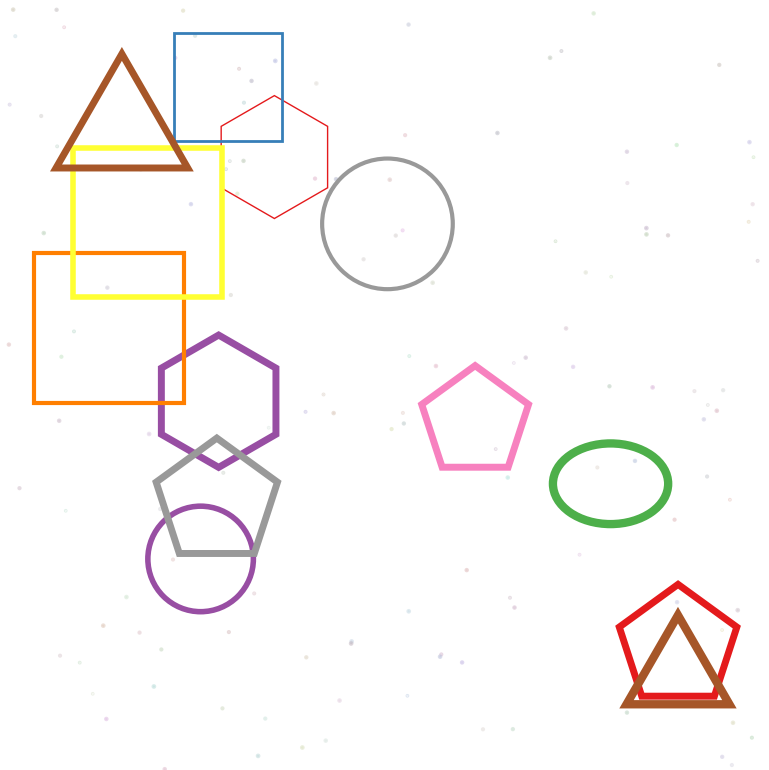[{"shape": "pentagon", "thickness": 2.5, "radius": 0.4, "center": [0.881, 0.161]}, {"shape": "hexagon", "thickness": 0.5, "radius": 0.4, "center": [0.356, 0.796]}, {"shape": "square", "thickness": 1, "radius": 0.35, "center": [0.296, 0.887]}, {"shape": "oval", "thickness": 3, "radius": 0.37, "center": [0.793, 0.372]}, {"shape": "hexagon", "thickness": 2.5, "radius": 0.43, "center": [0.284, 0.479]}, {"shape": "circle", "thickness": 2, "radius": 0.34, "center": [0.261, 0.274]}, {"shape": "square", "thickness": 1.5, "radius": 0.49, "center": [0.142, 0.574]}, {"shape": "square", "thickness": 2, "radius": 0.48, "center": [0.192, 0.711]}, {"shape": "triangle", "thickness": 3, "radius": 0.39, "center": [0.88, 0.124]}, {"shape": "triangle", "thickness": 2.5, "radius": 0.49, "center": [0.158, 0.831]}, {"shape": "pentagon", "thickness": 2.5, "radius": 0.36, "center": [0.617, 0.452]}, {"shape": "pentagon", "thickness": 2.5, "radius": 0.41, "center": [0.282, 0.348]}, {"shape": "circle", "thickness": 1.5, "radius": 0.42, "center": [0.503, 0.709]}]